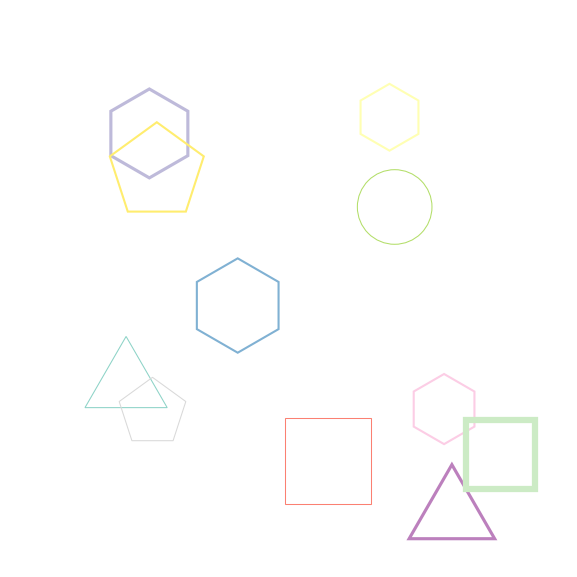[{"shape": "triangle", "thickness": 0.5, "radius": 0.41, "center": [0.218, 0.334]}, {"shape": "hexagon", "thickness": 1, "radius": 0.29, "center": [0.674, 0.796]}, {"shape": "hexagon", "thickness": 1.5, "radius": 0.38, "center": [0.259, 0.768]}, {"shape": "square", "thickness": 0.5, "radius": 0.38, "center": [0.568, 0.201]}, {"shape": "hexagon", "thickness": 1, "radius": 0.41, "center": [0.412, 0.47]}, {"shape": "circle", "thickness": 0.5, "radius": 0.32, "center": [0.683, 0.641]}, {"shape": "hexagon", "thickness": 1, "radius": 0.3, "center": [0.769, 0.291]}, {"shape": "pentagon", "thickness": 0.5, "radius": 0.3, "center": [0.264, 0.285]}, {"shape": "triangle", "thickness": 1.5, "radius": 0.43, "center": [0.782, 0.109]}, {"shape": "square", "thickness": 3, "radius": 0.3, "center": [0.867, 0.212]}, {"shape": "pentagon", "thickness": 1, "radius": 0.43, "center": [0.272, 0.702]}]